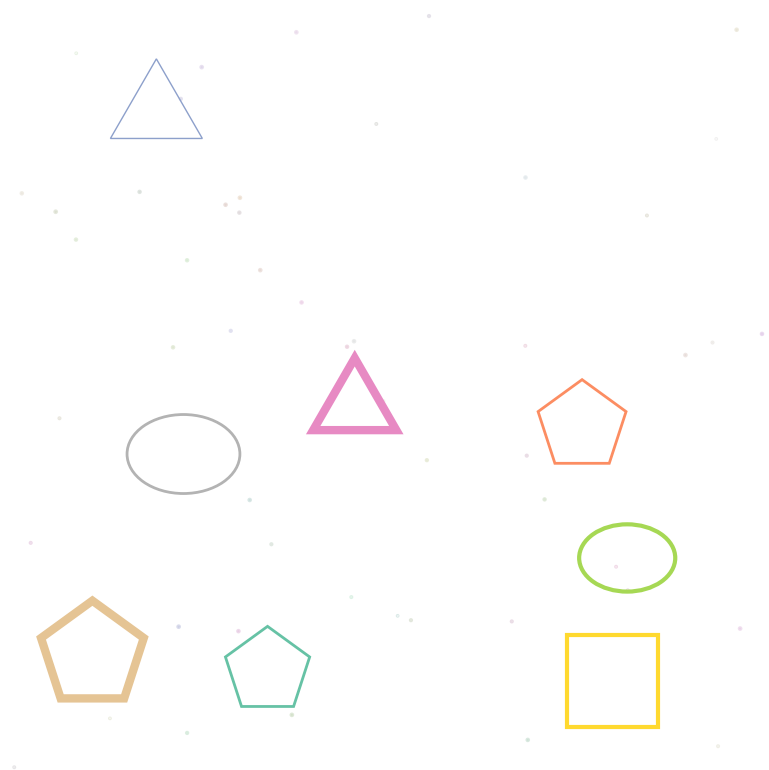[{"shape": "pentagon", "thickness": 1, "radius": 0.29, "center": [0.347, 0.129]}, {"shape": "pentagon", "thickness": 1, "radius": 0.3, "center": [0.756, 0.447]}, {"shape": "triangle", "thickness": 0.5, "radius": 0.34, "center": [0.203, 0.855]}, {"shape": "triangle", "thickness": 3, "radius": 0.31, "center": [0.461, 0.473]}, {"shape": "oval", "thickness": 1.5, "radius": 0.31, "center": [0.815, 0.275]}, {"shape": "square", "thickness": 1.5, "radius": 0.3, "center": [0.796, 0.116]}, {"shape": "pentagon", "thickness": 3, "radius": 0.35, "center": [0.12, 0.15]}, {"shape": "oval", "thickness": 1, "radius": 0.37, "center": [0.238, 0.41]}]